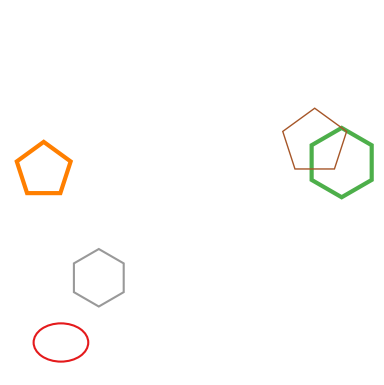[{"shape": "oval", "thickness": 1.5, "radius": 0.35, "center": [0.158, 0.11]}, {"shape": "hexagon", "thickness": 3, "radius": 0.45, "center": [0.887, 0.578]}, {"shape": "pentagon", "thickness": 3, "radius": 0.37, "center": [0.114, 0.558]}, {"shape": "pentagon", "thickness": 1, "radius": 0.44, "center": [0.817, 0.632]}, {"shape": "hexagon", "thickness": 1.5, "radius": 0.37, "center": [0.257, 0.279]}]